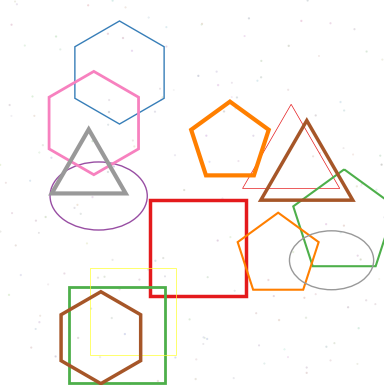[{"shape": "square", "thickness": 2.5, "radius": 0.63, "center": [0.514, 0.356]}, {"shape": "triangle", "thickness": 0.5, "radius": 0.73, "center": [0.756, 0.583]}, {"shape": "hexagon", "thickness": 1, "radius": 0.67, "center": [0.31, 0.812]}, {"shape": "square", "thickness": 2, "radius": 0.62, "center": [0.303, 0.13]}, {"shape": "pentagon", "thickness": 1.5, "radius": 0.7, "center": [0.894, 0.421]}, {"shape": "oval", "thickness": 1, "radius": 0.63, "center": [0.256, 0.491]}, {"shape": "pentagon", "thickness": 1.5, "radius": 0.55, "center": [0.723, 0.337]}, {"shape": "pentagon", "thickness": 3, "radius": 0.53, "center": [0.597, 0.63]}, {"shape": "square", "thickness": 0.5, "radius": 0.56, "center": [0.345, 0.191]}, {"shape": "hexagon", "thickness": 2.5, "radius": 0.6, "center": [0.262, 0.123]}, {"shape": "triangle", "thickness": 2.5, "radius": 0.69, "center": [0.797, 0.549]}, {"shape": "hexagon", "thickness": 2, "radius": 0.67, "center": [0.244, 0.68]}, {"shape": "oval", "thickness": 1, "radius": 0.55, "center": [0.861, 0.324]}, {"shape": "triangle", "thickness": 3, "radius": 0.55, "center": [0.23, 0.553]}]